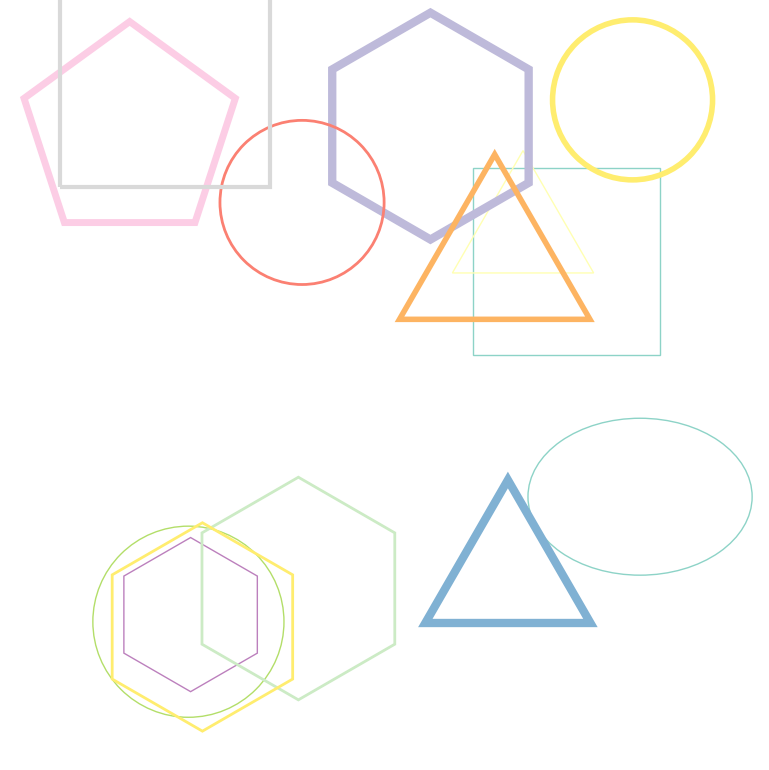[{"shape": "oval", "thickness": 0.5, "radius": 0.73, "center": [0.831, 0.355]}, {"shape": "square", "thickness": 0.5, "radius": 0.61, "center": [0.736, 0.66]}, {"shape": "triangle", "thickness": 0.5, "radius": 0.53, "center": [0.679, 0.698]}, {"shape": "hexagon", "thickness": 3, "radius": 0.74, "center": [0.559, 0.836]}, {"shape": "circle", "thickness": 1, "radius": 0.53, "center": [0.392, 0.737]}, {"shape": "triangle", "thickness": 3, "radius": 0.62, "center": [0.66, 0.253]}, {"shape": "triangle", "thickness": 2, "radius": 0.71, "center": [0.642, 0.657]}, {"shape": "circle", "thickness": 0.5, "radius": 0.62, "center": [0.245, 0.193]}, {"shape": "pentagon", "thickness": 2.5, "radius": 0.72, "center": [0.168, 0.828]}, {"shape": "square", "thickness": 1.5, "radius": 0.68, "center": [0.214, 0.893]}, {"shape": "hexagon", "thickness": 0.5, "radius": 0.5, "center": [0.248, 0.202]}, {"shape": "hexagon", "thickness": 1, "radius": 0.72, "center": [0.388, 0.236]}, {"shape": "hexagon", "thickness": 1, "radius": 0.68, "center": [0.263, 0.186]}, {"shape": "circle", "thickness": 2, "radius": 0.52, "center": [0.822, 0.87]}]